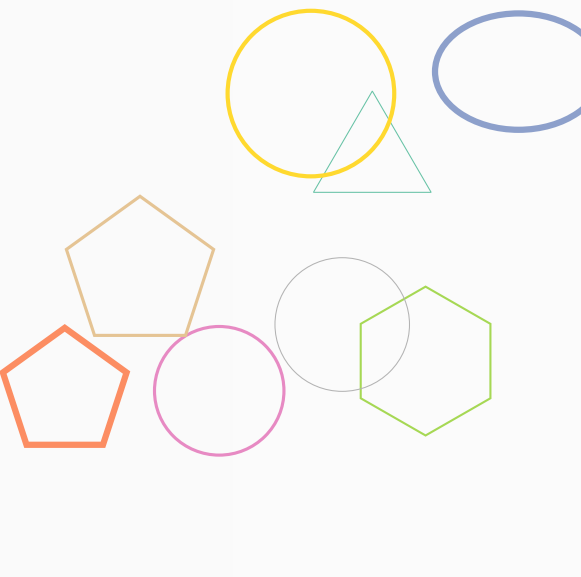[{"shape": "triangle", "thickness": 0.5, "radius": 0.58, "center": [0.641, 0.725]}, {"shape": "pentagon", "thickness": 3, "radius": 0.56, "center": [0.111, 0.319]}, {"shape": "oval", "thickness": 3, "radius": 0.72, "center": [0.892, 0.875]}, {"shape": "circle", "thickness": 1.5, "radius": 0.56, "center": [0.377, 0.322]}, {"shape": "hexagon", "thickness": 1, "radius": 0.64, "center": [0.732, 0.374]}, {"shape": "circle", "thickness": 2, "radius": 0.72, "center": [0.535, 0.837]}, {"shape": "pentagon", "thickness": 1.5, "radius": 0.67, "center": [0.241, 0.526]}, {"shape": "circle", "thickness": 0.5, "radius": 0.58, "center": [0.589, 0.437]}]